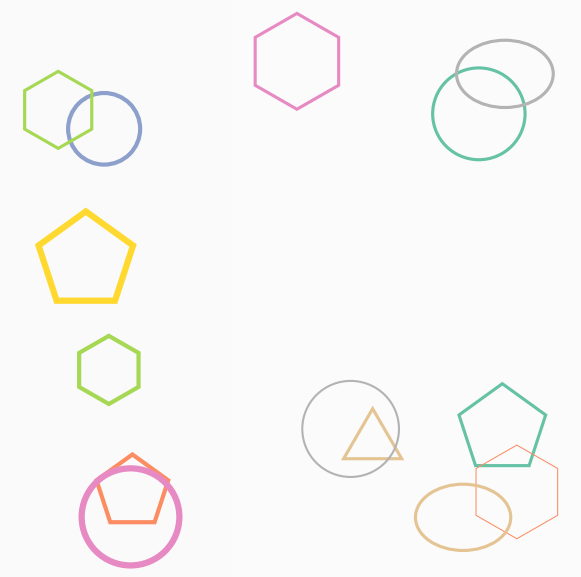[{"shape": "pentagon", "thickness": 1.5, "radius": 0.39, "center": [0.864, 0.256]}, {"shape": "circle", "thickness": 1.5, "radius": 0.4, "center": [0.824, 0.802]}, {"shape": "pentagon", "thickness": 2, "radius": 0.32, "center": [0.228, 0.147]}, {"shape": "hexagon", "thickness": 0.5, "radius": 0.41, "center": [0.889, 0.147]}, {"shape": "circle", "thickness": 2, "radius": 0.31, "center": [0.179, 0.776]}, {"shape": "circle", "thickness": 3, "radius": 0.42, "center": [0.225, 0.104]}, {"shape": "hexagon", "thickness": 1.5, "radius": 0.41, "center": [0.511, 0.893]}, {"shape": "hexagon", "thickness": 2, "radius": 0.29, "center": [0.187, 0.359]}, {"shape": "hexagon", "thickness": 1.5, "radius": 0.33, "center": [0.1, 0.809]}, {"shape": "pentagon", "thickness": 3, "radius": 0.43, "center": [0.148, 0.548]}, {"shape": "triangle", "thickness": 1.5, "radius": 0.29, "center": [0.641, 0.234]}, {"shape": "oval", "thickness": 1.5, "radius": 0.41, "center": [0.797, 0.103]}, {"shape": "circle", "thickness": 1, "radius": 0.42, "center": [0.603, 0.256]}, {"shape": "oval", "thickness": 1.5, "radius": 0.42, "center": [0.869, 0.871]}]